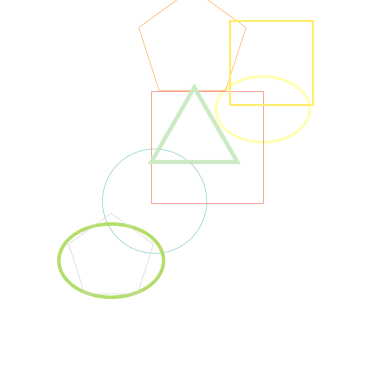[{"shape": "circle", "thickness": 0.5, "radius": 0.68, "center": [0.402, 0.477]}, {"shape": "oval", "thickness": 2, "radius": 0.61, "center": [0.682, 0.716]}, {"shape": "square", "thickness": 0.5, "radius": 0.72, "center": [0.538, 0.618]}, {"shape": "pentagon", "thickness": 0.5, "radius": 0.73, "center": [0.5, 0.883]}, {"shape": "oval", "thickness": 2.5, "radius": 0.68, "center": [0.289, 0.323]}, {"shape": "pentagon", "thickness": 0.5, "radius": 0.58, "center": [0.289, 0.33]}, {"shape": "triangle", "thickness": 3, "radius": 0.65, "center": [0.505, 0.644]}, {"shape": "square", "thickness": 1.5, "radius": 0.54, "center": [0.705, 0.837]}]